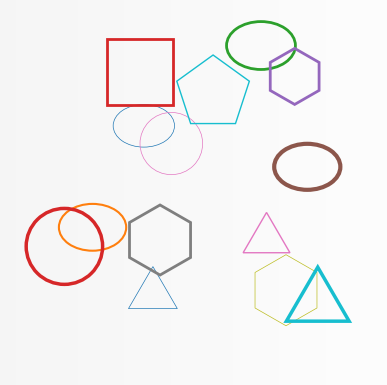[{"shape": "triangle", "thickness": 0.5, "radius": 0.36, "center": [0.395, 0.235]}, {"shape": "oval", "thickness": 0.5, "radius": 0.4, "center": [0.371, 0.673]}, {"shape": "oval", "thickness": 1.5, "radius": 0.43, "center": [0.239, 0.41]}, {"shape": "oval", "thickness": 2, "radius": 0.44, "center": [0.674, 0.882]}, {"shape": "square", "thickness": 2, "radius": 0.43, "center": [0.362, 0.814]}, {"shape": "circle", "thickness": 2.5, "radius": 0.49, "center": [0.166, 0.36]}, {"shape": "hexagon", "thickness": 2, "radius": 0.36, "center": [0.76, 0.801]}, {"shape": "oval", "thickness": 3, "radius": 0.43, "center": [0.793, 0.567]}, {"shape": "triangle", "thickness": 1, "radius": 0.35, "center": [0.688, 0.378]}, {"shape": "circle", "thickness": 0.5, "radius": 0.4, "center": [0.442, 0.627]}, {"shape": "hexagon", "thickness": 2, "radius": 0.45, "center": [0.413, 0.377]}, {"shape": "hexagon", "thickness": 0.5, "radius": 0.46, "center": [0.738, 0.246]}, {"shape": "pentagon", "thickness": 1, "radius": 0.49, "center": [0.55, 0.759]}, {"shape": "triangle", "thickness": 2.5, "radius": 0.47, "center": [0.82, 0.213]}]